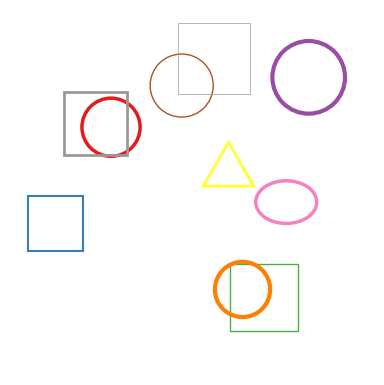[{"shape": "circle", "thickness": 2.5, "radius": 0.38, "center": [0.288, 0.67]}, {"shape": "square", "thickness": 1.5, "radius": 0.36, "center": [0.144, 0.419]}, {"shape": "square", "thickness": 1, "radius": 0.44, "center": [0.685, 0.228]}, {"shape": "circle", "thickness": 3, "radius": 0.47, "center": [0.802, 0.799]}, {"shape": "circle", "thickness": 3, "radius": 0.36, "center": [0.63, 0.248]}, {"shape": "triangle", "thickness": 2, "radius": 0.38, "center": [0.593, 0.554]}, {"shape": "circle", "thickness": 1, "radius": 0.41, "center": [0.472, 0.778]}, {"shape": "oval", "thickness": 2.5, "radius": 0.4, "center": [0.743, 0.475]}, {"shape": "square", "thickness": 2, "radius": 0.41, "center": [0.247, 0.68]}, {"shape": "square", "thickness": 0.5, "radius": 0.47, "center": [0.556, 0.848]}]